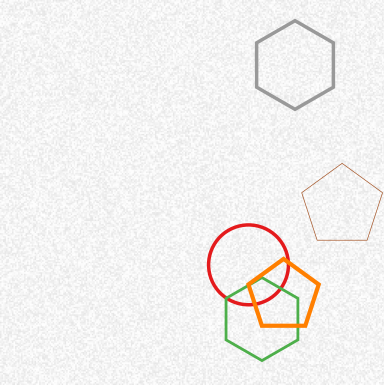[{"shape": "circle", "thickness": 2.5, "radius": 0.52, "center": [0.645, 0.312]}, {"shape": "hexagon", "thickness": 2, "radius": 0.54, "center": [0.68, 0.171]}, {"shape": "pentagon", "thickness": 3, "radius": 0.48, "center": [0.737, 0.232]}, {"shape": "pentagon", "thickness": 0.5, "radius": 0.55, "center": [0.889, 0.465]}, {"shape": "hexagon", "thickness": 2.5, "radius": 0.58, "center": [0.766, 0.831]}]